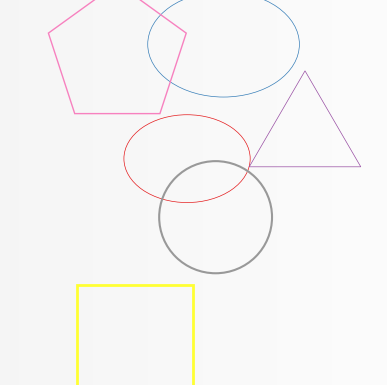[{"shape": "oval", "thickness": 0.5, "radius": 0.81, "center": [0.483, 0.588]}, {"shape": "oval", "thickness": 0.5, "radius": 0.98, "center": [0.577, 0.885]}, {"shape": "triangle", "thickness": 0.5, "radius": 0.83, "center": [0.787, 0.65]}, {"shape": "square", "thickness": 2, "radius": 0.75, "center": [0.348, 0.111]}, {"shape": "pentagon", "thickness": 1, "radius": 0.93, "center": [0.303, 0.856]}, {"shape": "circle", "thickness": 1.5, "radius": 0.73, "center": [0.556, 0.436]}]